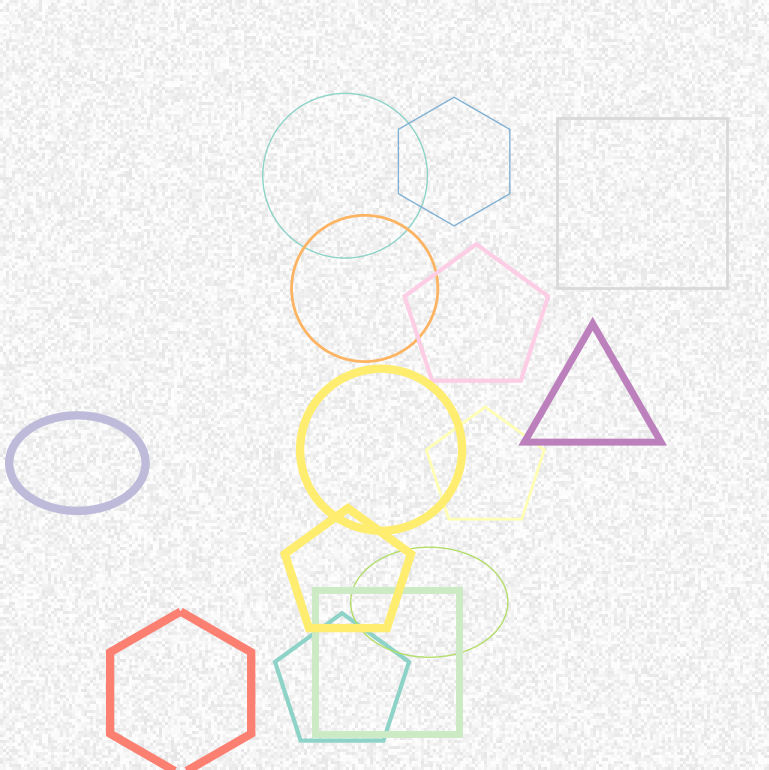[{"shape": "pentagon", "thickness": 1.5, "radius": 0.46, "center": [0.444, 0.112]}, {"shape": "circle", "thickness": 0.5, "radius": 0.53, "center": [0.448, 0.772]}, {"shape": "pentagon", "thickness": 1, "radius": 0.4, "center": [0.63, 0.391]}, {"shape": "oval", "thickness": 3, "radius": 0.44, "center": [0.1, 0.399]}, {"shape": "hexagon", "thickness": 3, "radius": 0.53, "center": [0.235, 0.1]}, {"shape": "hexagon", "thickness": 0.5, "radius": 0.42, "center": [0.59, 0.79]}, {"shape": "circle", "thickness": 1, "radius": 0.47, "center": [0.474, 0.625]}, {"shape": "oval", "thickness": 0.5, "radius": 0.51, "center": [0.557, 0.218]}, {"shape": "pentagon", "thickness": 1.5, "radius": 0.49, "center": [0.619, 0.585]}, {"shape": "square", "thickness": 1, "radius": 0.55, "center": [0.833, 0.736]}, {"shape": "triangle", "thickness": 2.5, "radius": 0.51, "center": [0.77, 0.477]}, {"shape": "square", "thickness": 2.5, "radius": 0.47, "center": [0.502, 0.14]}, {"shape": "pentagon", "thickness": 3, "radius": 0.43, "center": [0.452, 0.254]}, {"shape": "circle", "thickness": 3, "radius": 0.53, "center": [0.495, 0.416]}]